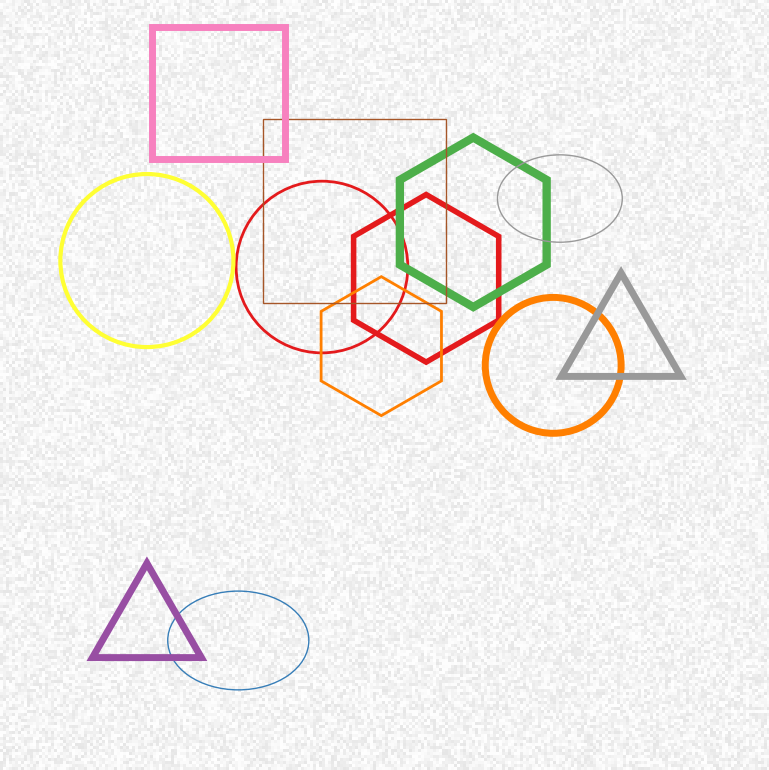[{"shape": "hexagon", "thickness": 2, "radius": 0.54, "center": [0.553, 0.639]}, {"shape": "circle", "thickness": 1, "radius": 0.56, "center": [0.418, 0.653]}, {"shape": "oval", "thickness": 0.5, "radius": 0.46, "center": [0.309, 0.168]}, {"shape": "hexagon", "thickness": 3, "radius": 0.55, "center": [0.615, 0.711]}, {"shape": "triangle", "thickness": 2.5, "radius": 0.41, "center": [0.191, 0.187]}, {"shape": "hexagon", "thickness": 1, "radius": 0.45, "center": [0.495, 0.55]}, {"shape": "circle", "thickness": 2.5, "radius": 0.44, "center": [0.718, 0.526]}, {"shape": "circle", "thickness": 1.5, "radius": 0.56, "center": [0.191, 0.662]}, {"shape": "square", "thickness": 0.5, "radius": 0.59, "center": [0.46, 0.726]}, {"shape": "square", "thickness": 2.5, "radius": 0.43, "center": [0.284, 0.88]}, {"shape": "triangle", "thickness": 2.5, "radius": 0.45, "center": [0.807, 0.556]}, {"shape": "oval", "thickness": 0.5, "radius": 0.41, "center": [0.727, 0.742]}]